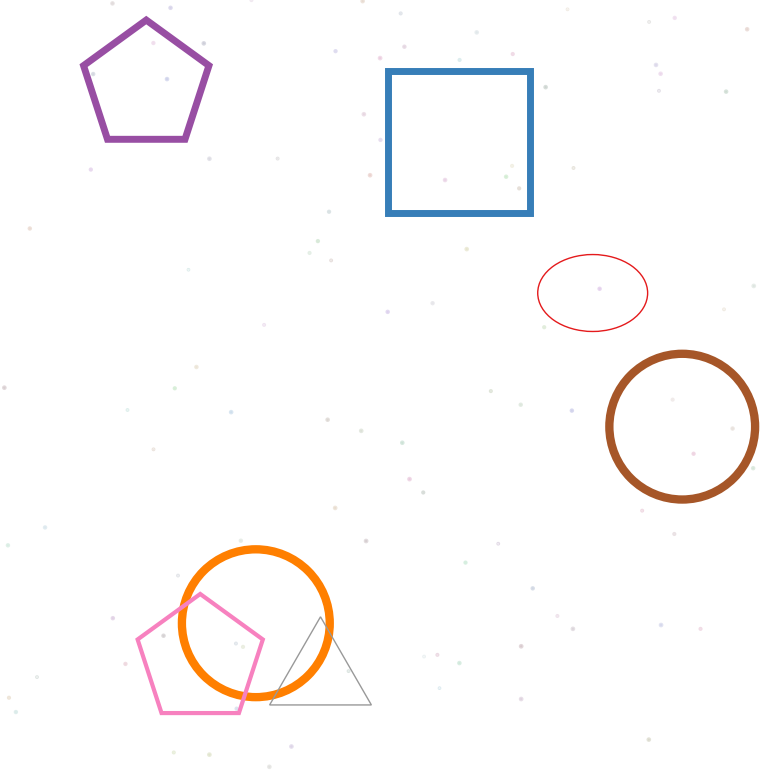[{"shape": "oval", "thickness": 0.5, "radius": 0.36, "center": [0.77, 0.619]}, {"shape": "square", "thickness": 2.5, "radius": 0.46, "center": [0.597, 0.816]}, {"shape": "pentagon", "thickness": 2.5, "radius": 0.43, "center": [0.19, 0.888]}, {"shape": "circle", "thickness": 3, "radius": 0.48, "center": [0.332, 0.191]}, {"shape": "circle", "thickness": 3, "radius": 0.47, "center": [0.886, 0.446]}, {"shape": "pentagon", "thickness": 1.5, "radius": 0.43, "center": [0.26, 0.143]}, {"shape": "triangle", "thickness": 0.5, "radius": 0.38, "center": [0.416, 0.123]}]